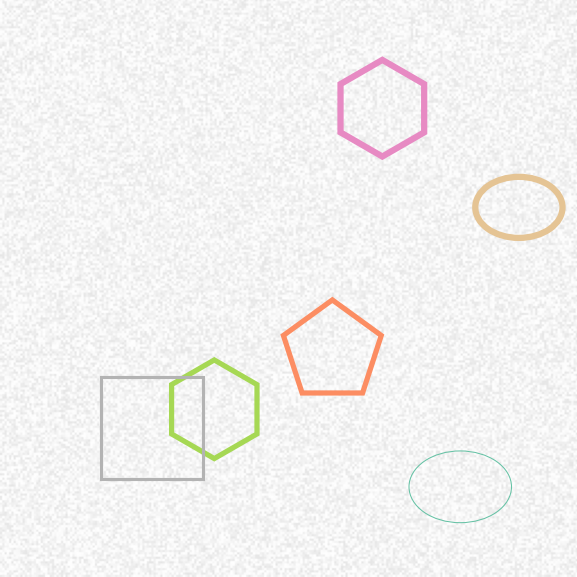[{"shape": "oval", "thickness": 0.5, "radius": 0.44, "center": [0.797, 0.156]}, {"shape": "pentagon", "thickness": 2.5, "radius": 0.45, "center": [0.575, 0.391]}, {"shape": "hexagon", "thickness": 3, "radius": 0.42, "center": [0.662, 0.812]}, {"shape": "hexagon", "thickness": 2.5, "radius": 0.43, "center": [0.371, 0.29]}, {"shape": "oval", "thickness": 3, "radius": 0.38, "center": [0.899, 0.64]}, {"shape": "square", "thickness": 1.5, "radius": 0.44, "center": [0.264, 0.259]}]